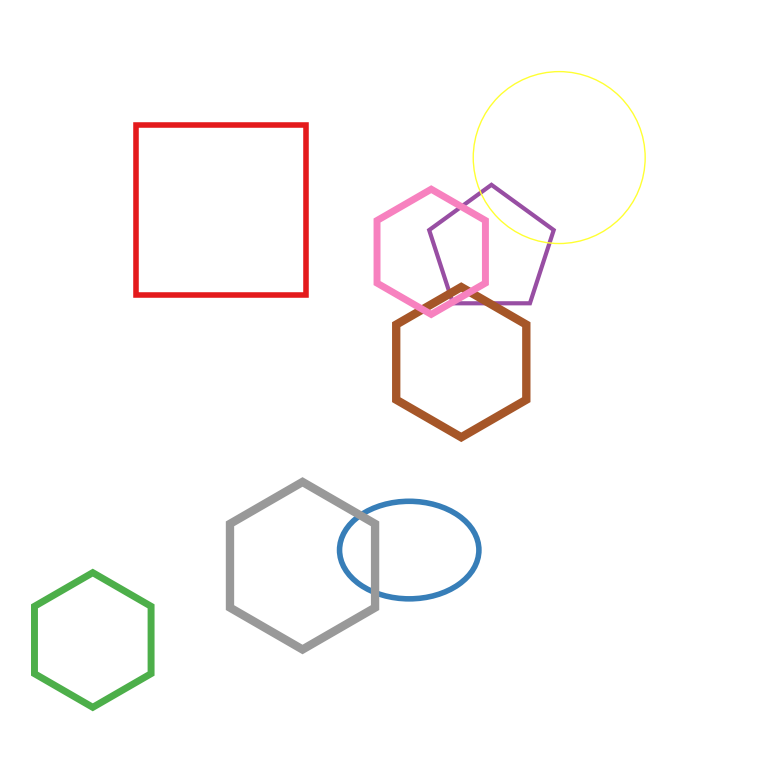[{"shape": "square", "thickness": 2, "radius": 0.55, "center": [0.287, 0.727]}, {"shape": "oval", "thickness": 2, "radius": 0.45, "center": [0.531, 0.286]}, {"shape": "hexagon", "thickness": 2.5, "radius": 0.44, "center": [0.12, 0.169]}, {"shape": "pentagon", "thickness": 1.5, "radius": 0.43, "center": [0.638, 0.675]}, {"shape": "circle", "thickness": 0.5, "radius": 0.56, "center": [0.726, 0.795]}, {"shape": "hexagon", "thickness": 3, "radius": 0.49, "center": [0.599, 0.53]}, {"shape": "hexagon", "thickness": 2.5, "radius": 0.41, "center": [0.56, 0.673]}, {"shape": "hexagon", "thickness": 3, "radius": 0.54, "center": [0.393, 0.265]}]